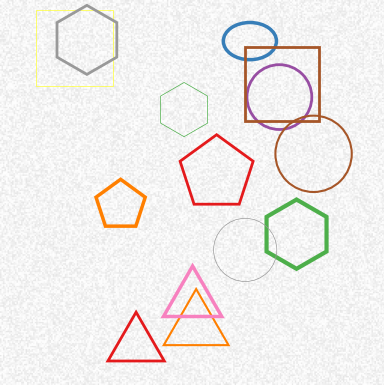[{"shape": "triangle", "thickness": 2, "radius": 0.42, "center": [0.353, 0.105]}, {"shape": "pentagon", "thickness": 2, "radius": 0.5, "center": [0.563, 0.55]}, {"shape": "oval", "thickness": 2.5, "radius": 0.34, "center": [0.649, 0.893]}, {"shape": "hexagon", "thickness": 0.5, "radius": 0.35, "center": [0.478, 0.715]}, {"shape": "hexagon", "thickness": 3, "radius": 0.45, "center": [0.77, 0.392]}, {"shape": "circle", "thickness": 2, "radius": 0.42, "center": [0.726, 0.748]}, {"shape": "pentagon", "thickness": 2.5, "radius": 0.34, "center": [0.313, 0.467]}, {"shape": "triangle", "thickness": 1.5, "radius": 0.49, "center": [0.509, 0.152]}, {"shape": "square", "thickness": 0.5, "radius": 0.5, "center": [0.195, 0.875]}, {"shape": "circle", "thickness": 1.5, "radius": 0.5, "center": [0.814, 0.6]}, {"shape": "square", "thickness": 2, "radius": 0.48, "center": [0.733, 0.781]}, {"shape": "triangle", "thickness": 2.5, "radius": 0.44, "center": [0.5, 0.222]}, {"shape": "circle", "thickness": 0.5, "radius": 0.41, "center": [0.637, 0.351]}, {"shape": "hexagon", "thickness": 2, "radius": 0.45, "center": [0.226, 0.896]}]